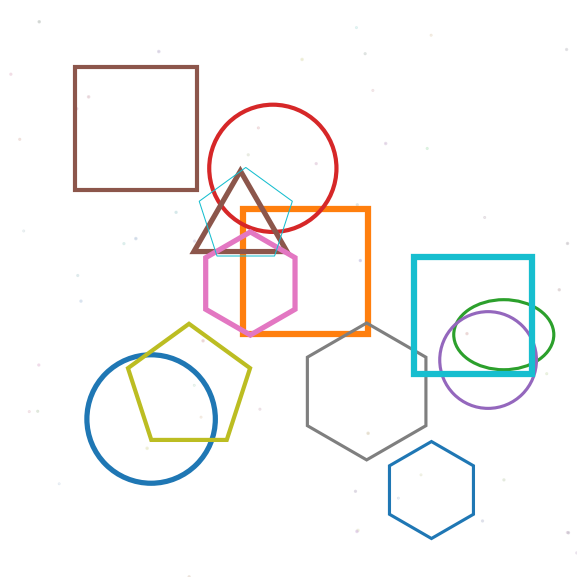[{"shape": "circle", "thickness": 2.5, "radius": 0.56, "center": [0.262, 0.274]}, {"shape": "hexagon", "thickness": 1.5, "radius": 0.42, "center": [0.747, 0.151]}, {"shape": "square", "thickness": 3, "radius": 0.54, "center": [0.529, 0.529]}, {"shape": "oval", "thickness": 1.5, "radius": 0.43, "center": [0.872, 0.42]}, {"shape": "circle", "thickness": 2, "radius": 0.55, "center": [0.472, 0.708]}, {"shape": "circle", "thickness": 1.5, "radius": 0.42, "center": [0.845, 0.376]}, {"shape": "square", "thickness": 2, "radius": 0.53, "center": [0.235, 0.776]}, {"shape": "triangle", "thickness": 2.5, "radius": 0.47, "center": [0.416, 0.61]}, {"shape": "hexagon", "thickness": 2.5, "radius": 0.45, "center": [0.434, 0.508]}, {"shape": "hexagon", "thickness": 1.5, "radius": 0.59, "center": [0.635, 0.321]}, {"shape": "pentagon", "thickness": 2, "radius": 0.56, "center": [0.327, 0.327]}, {"shape": "pentagon", "thickness": 0.5, "radius": 0.42, "center": [0.426, 0.624]}, {"shape": "square", "thickness": 3, "radius": 0.51, "center": [0.819, 0.453]}]